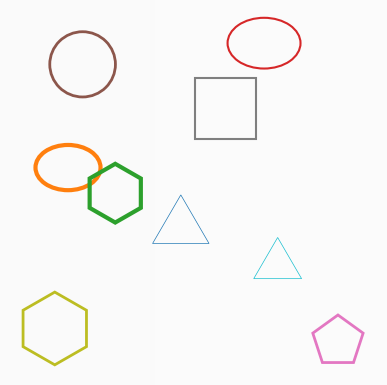[{"shape": "triangle", "thickness": 0.5, "radius": 0.42, "center": [0.467, 0.41]}, {"shape": "oval", "thickness": 3, "radius": 0.42, "center": [0.176, 0.565]}, {"shape": "hexagon", "thickness": 3, "radius": 0.38, "center": [0.297, 0.498]}, {"shape": "oval", "thickness": 1.5, "radius": 0.47, "center": [0.681, 0.888]}, {"shape": "circle", "thickness": 2, "radius": 0.42, "center": [0.213, 0.833]}, {"shape": "pentagon", "thickness": 2, "radius": 0.34, "center": [0.872, 0.114]}, {"shape": "square", "thickness": 1.5, "radius": 0.4, "center": [0.582, 0.719]}, {"shape": "hexagon", "thickness": 2, "radius": 0.47, "center": [0.141, 0.147]}, {"shape": "triangle", "thickness": 0.5, "radius": 0.36, "center": [0.717, 0.312]}]